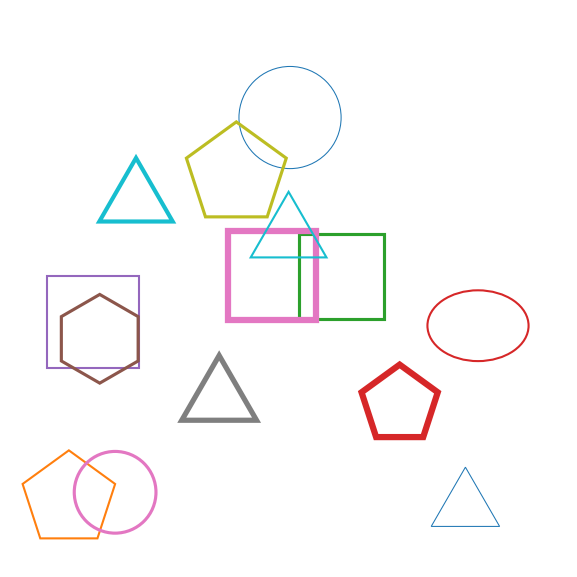[{"shape": "triangle", "thickness": 0.5, "radius": 0.34, "center": [0.806, 0.122]}, {"shape": "circle", "thickness": 0.5, "radius": 0.44, "center": [0.502, 0.796]}, {"shape": "pentagon", "thickness": 1, "radius": 0.42, "center": [0.119, 0.135]}, {"shape": "square", "thickness": 1.5, "radius": 0.36, "center": [0.591, 0.52]}, {"shape": "oval", "thickness": 1, "radius": 0.44, "center": [0.828, 0.435]}, {"shape": "pentagon", "thickness": 3, "radius": 0.35, "center": [0.692, 0.298]}, {"shape": "square", "thickness": 1, "radius": 0.39, "center": [0.161, 0.441]}, {"shape": "hexagon", "thickness": 1.5, "radius": 0.38, "center": [0.173, 0.412]}, {"shape": "square", "thickness": 3, "radius": 0.38, "center": [0.471, 0.522]}, {"shape": "circle", "thickness": 1.5, "radius": 0.35, "center": [0.199, 0.147]}, {"shape": "triangle", "thickness": 2.5, "radius": 0.37, "center": [0.379, 0.309]}, {"shape": "pentagon", "thickness": 1.5, "radius": 0.45, "center": [0.409, 0.697]}, {"shape": "triangle", "thickness": 1, "radius": 0.38, "center": [0.5, 0.591]}, {"shape": "triangle", "thickness": 2, "radius": 0.37, "center": [0.236, 0.652]}]